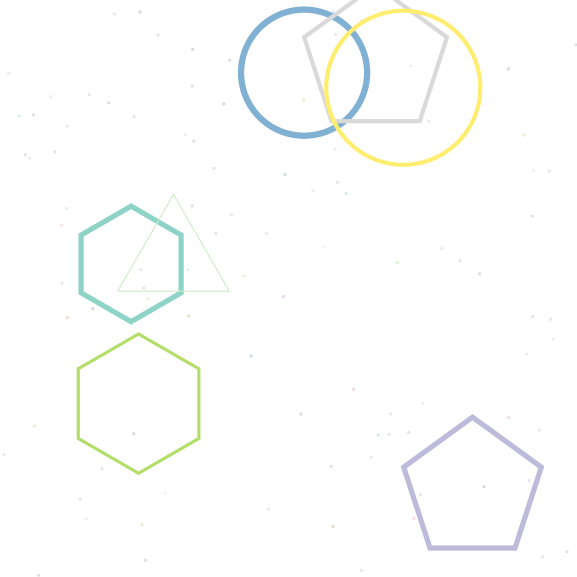[{"shape": "hexagon", "thickness": 2.5, "radius": 0.5, "center": [0.227, 0.542]}, {"shape": "pentagon", "thickness": 2.5, "radius": 0.63, "center": [0.818, 0.151]}, {"shape": "circle", "thickness": 3, "radius": 0.55, "center": [0.527, 0.873]}, {"shape": "hexagon", "thickness": 1.5, "radius": 0.6, "center": [0.24, 0.3]}, {"shape": "pentagon", "thickness": 2, "radius": 0.65, "center": [0.65, 0.894]}, {"shape": "triangle", "thickness": 0.5, "radius": 0.56, "center": [0.3, 0.551]}, {"shape": "circle", "thickness": 2, "radius": 0.67, "center": [0.698, 0.847]}]